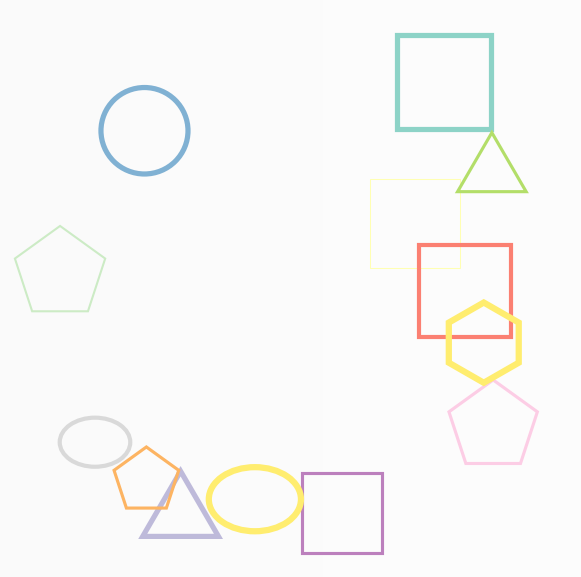[{"shape": "square", "thickness": 2.5, "radius": 0.41, "center": [0.764, 0.857]}, {"shape": "square", "thickness": 0.5, "radius": 0.39, "center": [0.714, 0.612]}, {"shape": "triangle", "thickness": 2.5, "radius": 0.38, "center": [0.311, 0.108]}, {"shape": "square", "thickness": 2, "radius": 0.4, "center": [0.8, 0.495]}, {"shape": "circle", "thickness": 2.5, "radius": 0.37, "center": [0.249, 0.773]}, {"shape": "pentagon", "thickness": 1.5, "radius": 0.29, "center": [0.252, 0.167]}, {"shape": "triangle", "thickness": 1.5, "radius": 0.34, "center": [0.846, 0.701]}, {"shape": "pentagon", "thickness": 1.5, "radius": 0.4, "center": [0.848, 0.261]}, {"shape": "oval", "thickness": 2, "radius": 0.3, "center": [0.163, 0.233]}, {"shape": "square", "thickness": 1.5, "radius": 0.34, "center": [0.588, 0.111]}, {"shape": "pentagon", "thickness": 1, "radius": 0.41, "center": [0.103, 0.526]}, {"shape": "hexagon", "thickness": 3, "radius": 0.35, "center": [0.832, 0.406]}, {"shape": "oval", "thickness": 3, "radius": 0.4, "center": [0.439, 0.135]}]